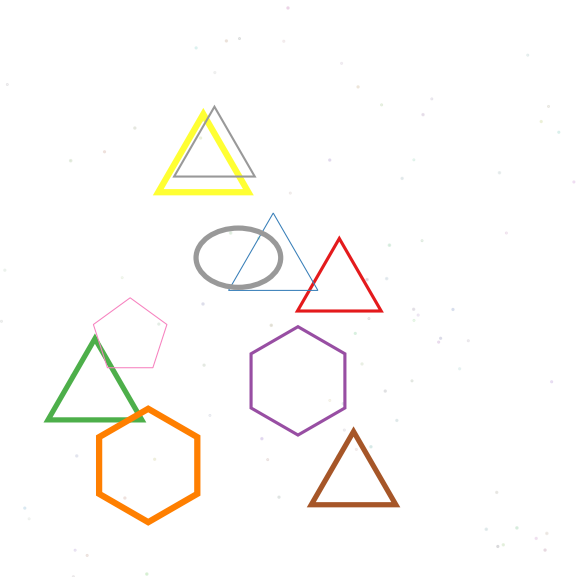[{"shape": "triangle", "thickness": 1.5, "radius": 0.42, "center": [0.588, 0.502]}, {"shape": "triangle", "thickness": 0.5, "radius": 0.45, "center": [0.473, 0.541]}, {"shape": "triangle", "thickness": 2.5, "radius": 0.47, "center": [0.164, 0.319]}, {"shape": "hexagon", "thickness": 1.5, "radius": 0.47, "center": [0.516, 0.34]}, {"shape": "hexagon", "thickness": 3, "radius": 0.49, "center": [0.257, 0.193]}, {"shape": "triangle", "thickness": 3, "radius": 0.45, "center": [0.352, 0.711]}, {"shape": "triangle", "thickness": 2.5, "radius": 0.42, "center": [0.612, 0.167]}, {"shape": "pentagon", "thickness": 0.5, "radius": 0.33, "center": [0.225, 0.417]}, {"shape": "triangle", "thickness": 1, "radius": 0.4, "center": [0.371, 0.734]}, {"shape": "oval", "thickness": 2.5, "radius": 0.37, "center": [0.413, 0.553]}]